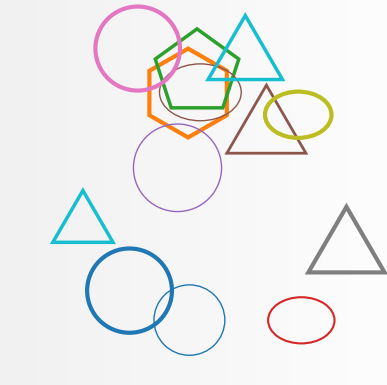[{"shape": "circle", "thickness": 3, "radius": 0.55, "center": [0.334, 0.245]}, {"shape": "circle", "thickness": 1, "radius": 0.46, "center": [0.489, 0.169]}, {"shape": "hexagon", "thickness": 3, "radius": 0.58, "center": [0.485, 0.758]}, {"shape": "pentagon", "thickness": 2.5, "radius": 0.57, "center": [0.508, 0.812]}, {"shape": "oval", "thickness": 1.5, "radius": 0.43, "center": [0.778, 0.168]}, {"shape": "circle", "thickness": 1, "radius": 0.57, "center": [0.458, 0.564]}, {"shape": "triangle", "thickness": 2, "radius": 0.59, "center": [0.687, 0.661]}, {"shape": "oval", "thickness": 1, "radius": 0.53, "center": [0.517, 0.76]}, {"shape": "circle", "thickness": 3, "radius": 0.55, "center": [0.355, 0.874]}, {"shape": "triangle", "thickness": 3, "radius": 0.57, "center": [0.894, 0.349]}, {"shape": "oval", "thickness": 3, "radius": 0.43, "center": [0.77, 0.702]}, {"shape": "triangle", "thickness": 2.5, "radius": 0.45, "center": [0.214, 0.415]}, {"shape": "triangle", "thickness": 2.5, "radius": 0.55, "center": [0.633, 0.849]}]